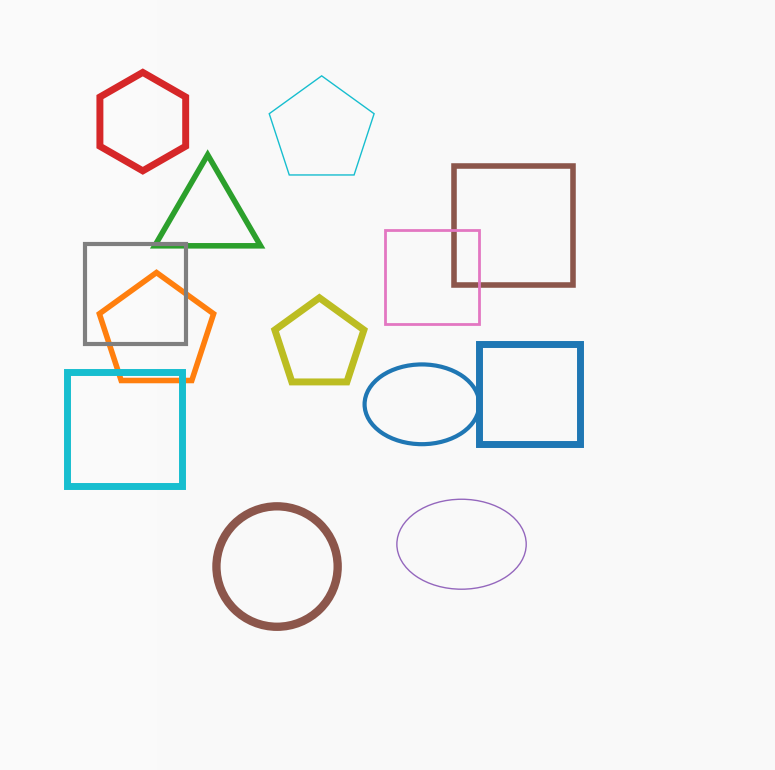[{"shape": "square", "thickness": 2.5, "radius": 0.32, "center": [0.683, 0.488]}, {"shape": "oval", "thickness": 1.5, "radius": 0.37, "center": [0.544, 0.475]}, {"shape": "pentagon", "thickness": 2, "radius": 0.39, "center": [0.202, 0.569]}, {"shape": "triangle", "thickness": 2, "radius": 0.39, "center": [0.268, 0.72]}, {"shape": "hexagon", "thickness": 2.5, "radius": 0.32, "center": [0.184, 0.842]}, {"shape": "oval", "thickness": 0.5, "radius": 0.42, "center": [0.596, 0.293]}, {"shape": "circle", "thickness": 3, "radius": 0.39, "center": [0.358, 0.264]}, {"shape": "square", "thickness": 2, "radius": 0.39, "center": [0.663, 0.707]}, {"shape": "square", "thickness": 1, "radius": 0.3, "center": [0.558, 0.64]}, {"shape": "square", "thickness": 1.5, "radius": 0.32, "center": [0.175, 0.618]}, {"shape": "pentagon", "thickness": 2.5, "radius": 0.3, "center": [0.412, 0.553]}, {"shape": "square", "thickness": 2.5, "radius": 0.37, "center": [0.16, 0.443]}, {"shape": "pentagon", "thickness": 0.5, "radius": 0.36, "center": [0.415, 0.83]}]